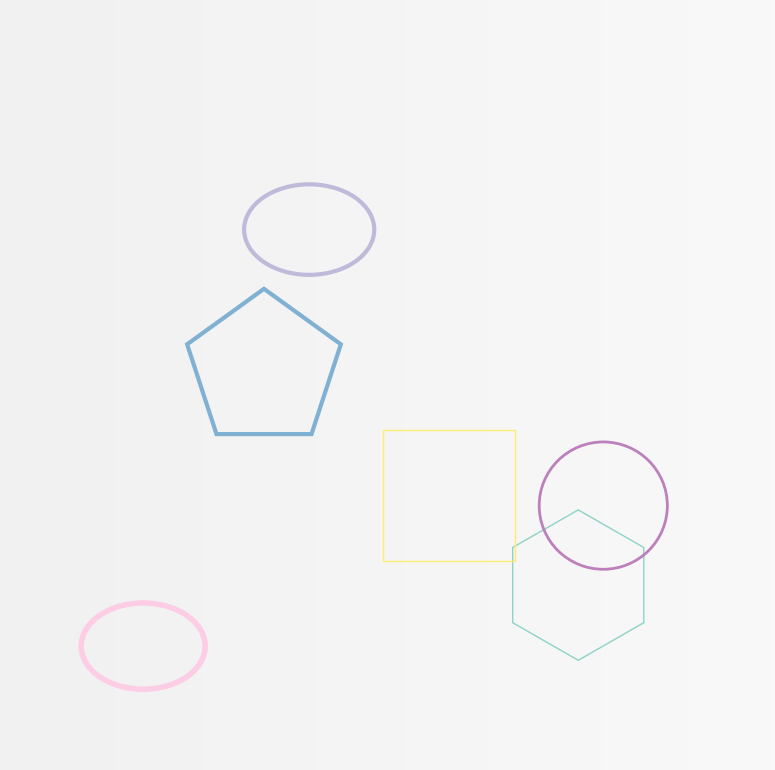[{"shape": "hexagon", "thickness": 0.5, "radius": 0.49, "center": [0.746, 0.24]}, {"shape": "oval", "thickness": 1.5, "radius": 0.42, "center": [0.399, 0.702]}, {"shape": "pentagon", "thickness": 1.5, "radius": 0.52, "center": [0.341, 0.521]}, {"shape": "oval", "thickness": 2, "radius": 0.4, "center": [0.185, 0.161]}, {"shape": "circle", "thickness": 1, "radius": 0.41, "center": [0.778, 0.343]}, {"shape": "square", "thickness": 0.5, "radius": 0.43, "center": [0.58, 0.356]}]